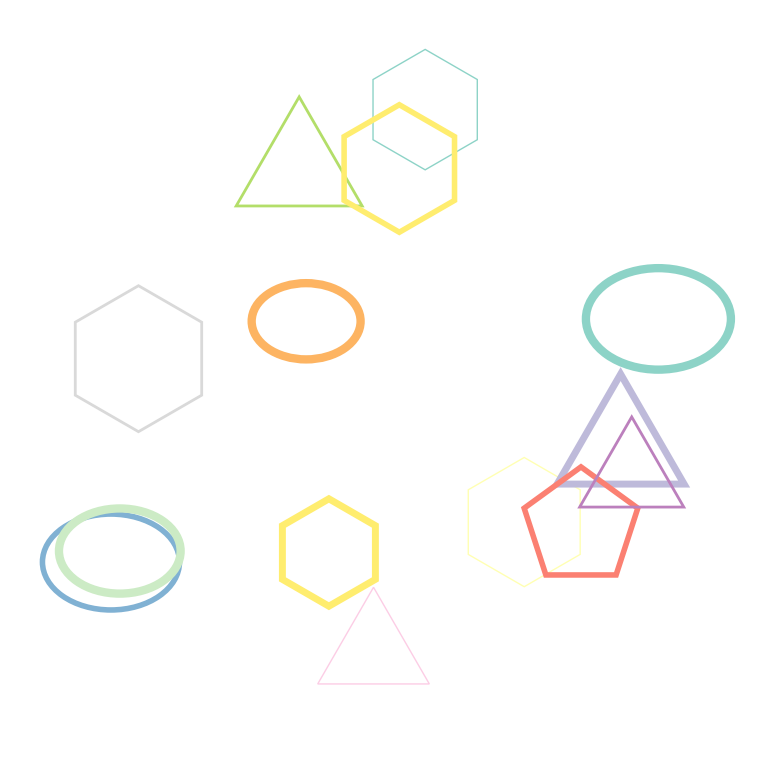[{"shape": "hexagon", "thickness": 0.5, "radius": 0.39, "center": [0.552, 0.858]}, {"shape": "oval", "thickness": 3, "radius": 0.47, "center": [0.855, 0.586]}, {"shape": "hexagon", "thickness": 0.5, "radius": 0.42, "center": [0.681, 0.322]}, {"shape": "triangle", "thickness": 2.5, "radius": 0.48, "center": [0.806, 0.419]}, {"shape": "pentagon", "thickness": 2, "radius": 0.39, "center": [0.755, 0.316]}, {"shape": "oval", "thickness": 2, "radius": 0.44, "center": [0.144, 0.27]}, {"shape": "oval", "thickness": 3, "radius": 0.35, "center": [0.398, 0.583]}, {"shape": "triangle", "thickness": 1, "radius": 0.47, "center": [0.389, 0.78]}, {"shape": "triangle", "thickness": 0.5, "radius": 0.42, "center": [0.485, 0.154]}, {"shape": "hexagon", "thickness": 1, "radius": 0.47, "center": [0.18, 0.534]}, {"shape": "triangle", "thickness": 1, "radius": 0.39, "center": [0.82, 0.38]}, {"shape": "oval", "thickness": 3, "radius": 0.39, "center": [0.156, 0.284]}, {"shape": "hexagon", "thickness": 2.5, "radius": 0.35, "center": [0.427, 0.282]}, {"shape": "hexagon", "thickness": 2, "radius": 0.41, "center": [0.519, 0.781]}]